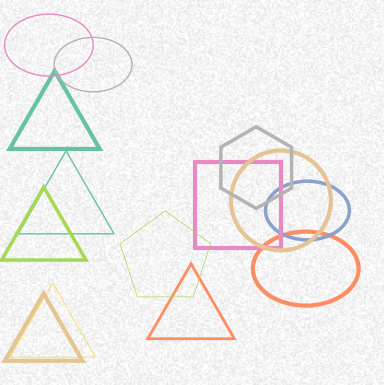[{"shape": "triangle", "thickness": 1, "radius": 0.72, "center": [0.172, 0.465]}, {"shape": "triangle", "thickness": 3, "radius": 0.68, "center": [0.142, 0.681]}, {"shape": "oval", "thickness": 3, "radius": 0.69, "center": [0.794, 0.302]}, {"shape": "triangle", "thickness": 2, "radius": 0.65, "center": [0.496, 0.185]}, {"shape": "oval", "thickness": 2.5, "radius": 0.54, "center": [0.798, 0.453]}, {"shape": "square", "thickness": 3, "radius": 0.56, "center": [0.618, 0.467]}, {"shape": "oval", "thickness": 1, "radius": 0.57, "center": [0.127, 0.883]}, {"shape": "pentagon", "thickness": 0.5, "radius": 0.62, "center": [0.429, 0.329]}, {"shape": "triangle", "thickness": 2.5, "radius": 0.63, "center": [0.114, 0.388]}, {"shape": "triangle", "thickness": 0.5, "radius": 0.64, "center": [0.137, 0.137]}, {"shape": "triangle", "thickness": 3, "radius": 0.58, "center": [0.113, 0.121]}, {"shape": "circle", "thickness": 3, "radius": 0.65, "center": [0.73, 0.479]}, {"shape": "oval", "thickness": 1, "radius": 0.51, "center": [0.242, 0.832]}, {"shape": "hexagon", "thickness": 2.5, "radius": 0.53, "center": [0.666, 0.565]}]